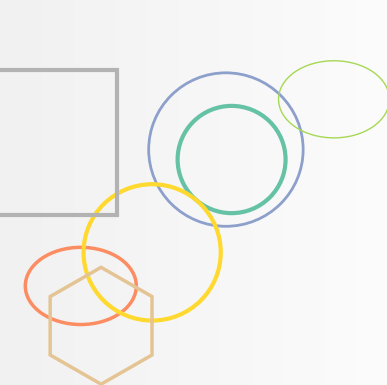[{"shape": "circle", "thickness": 3, "radius": 0.7, "center": [0.598, 0.586]}, {"shape": "oval", "thickness": 2.5, "radius": 0.72, "center": [0.209, 0.257]}, {"shape": "circle", "thickness": 2, "radius": 1.0, "center": [0.583, 0.612]}, {"shape": "oval", "thickness": 1, "radius": 0.72, "center": [0.862, 0.742]}, {"shape": "circle", "thickness": 3, "radius": 0.89, "center": [0.393, 0.344]}, {"shape": "hexagon", "thickness": 2.5, "radius": 0.76, "center": [0.261, 0.154]}, {"shape": "square", "thickness": 3, "radius": 0.94, "center": [0.112, 0.629]}]